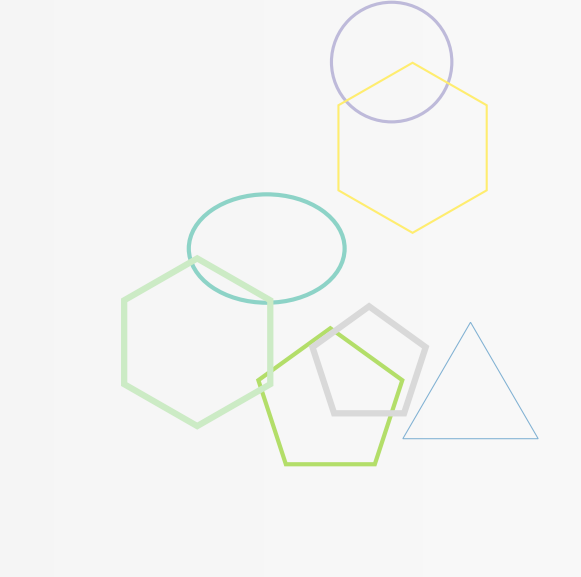[{"shape": "oval", "thickness": 2, "radius": 0.67, "center": [0.459, 0.569]}, {"shape": "circle", "thickness": 1.5, "radius": 0.52, "center": [0.674, 0.892]}, {"shape": "triangle", "thickness": 0.5, "radius": 0.67, "center": [0.809, 0.307]}, {"shape": "pentagon", "thickness": 2, "radius": 0.65, "center": [0.568, 0.301]}, {"shape": "pentagon", "thickness": 3, "radius": 0.51, "center": [0.635, 0.366]}, {"shape": "hexagon", "thickness": 3, "radius": 0.73, "center": [0.339, 0.407]}, {"shape": "hexagon", "thickness": 1, "radius": 0.74, "center": [0.71, 0.743]}]